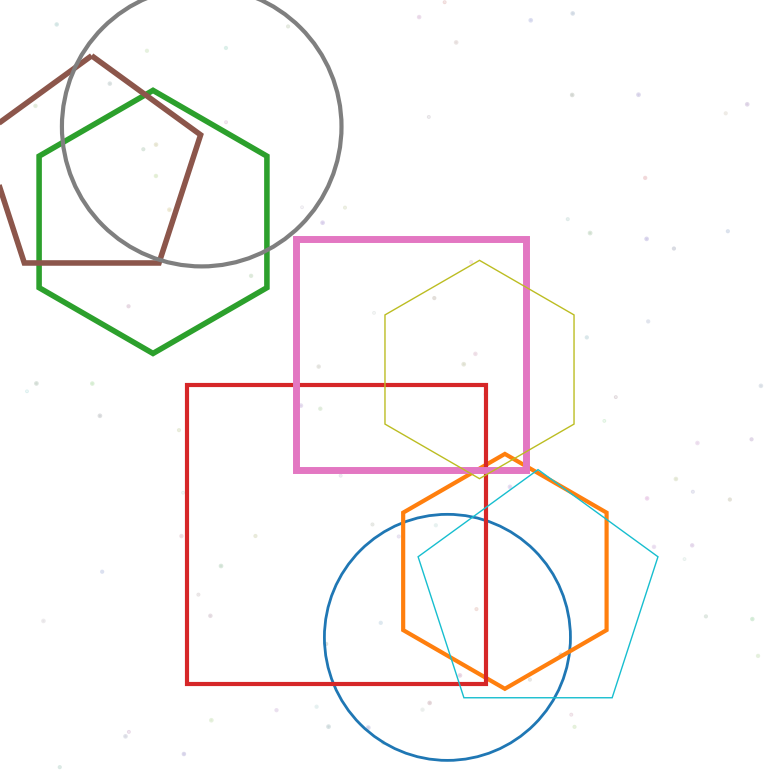[{"shape": "circle", "thickness": 1, "radius": 0.8, "center": [0.581, 0.172]}, {"shape": "hexagon", "thickness": 1.5, "radius": 0.76, "center": [0.656, 0.258]}, {"shape": "hexagon", "thickness": 2, "radius": 0.85, "center": [0.199, 0.712]}, {"shape": "square", "thickness": 1.5, "radius": 0.97, "center": [0.437, 0.306]}, {"shape": "pentagon", "thickness": 2, "radius": 0.74, "center": [0.119, 0.779]}, {"shape": "square", "thickness": 2.5, "radius": 0.75, "center": [0.534, 0.54]}, {"shape": "circle", "thickness": 1.5, "radius": 0.91, "center": [0.262, 0.836]}, {"shape": "hexagon", "thickness": 0.5, "radius": 0.71, "center": [0.623, 0.52]}, {"shape": "pentagon", "thickness": 0.5, "radius": 0.82, "center": [0.699, 0.226]}]